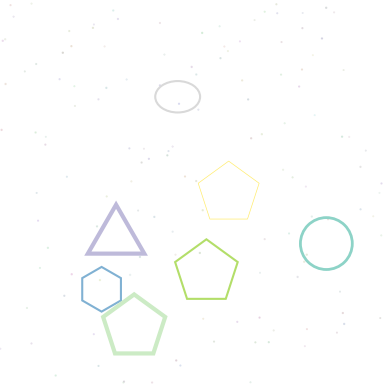[{"shape": "circle", "thickness": 2, "radius": 0.34, "center": [0.848, 0.367]}, {"shape": "triangle", "thickness": 3, "radius": 0.42, "center": [0.301, 0.384]}, {"shape": "hexagon", "thickness": 1.5, "radius": 0.29, "center": [0.264, 0.249]}, {"shape": "pentagon", "thickness": 1.5, "radius": 0.43, "center": [0.536, 0.293]}, {"shape": "oval", "thickness": 1.5, "radius": 0.29, "center": [0.461, 0.749]}, {"shape": "pentagon", "thickness": 3, "radius": 0.42, "center": [0.348, 0.151]}, {"shape": "pentagon", "thickness": 0.5, "radius": 0.42, "center": [0.594, 0.498]}]